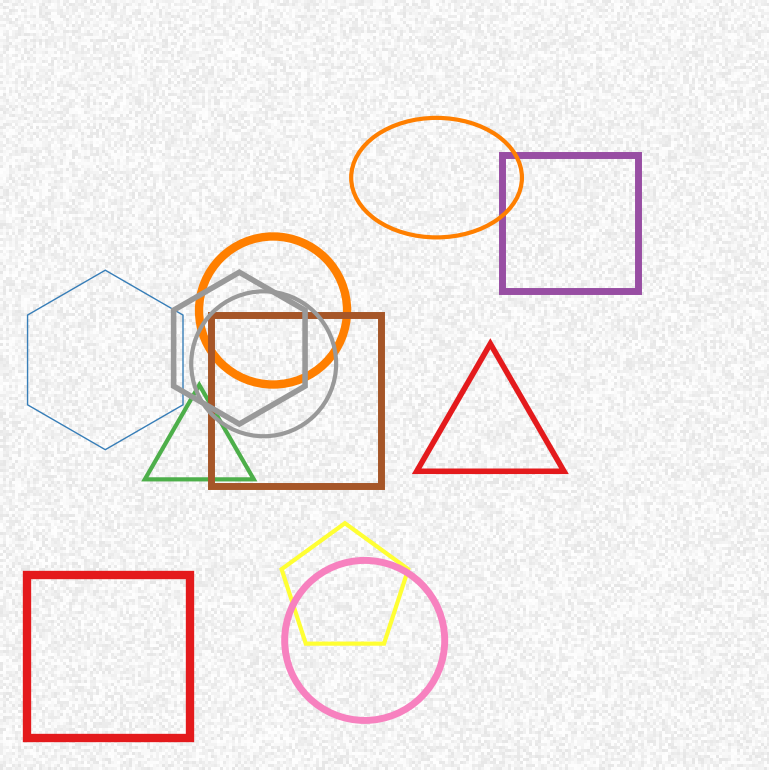[{"shape": "triangle", "thickness": 2, "radius": 0.55, "center": [0.637, 0.443]}, {"shape": "square", "thickness": 3, "radius": 0.53, "center": [0.141, 0.148]}, {"shape": "hexagon", "thickness": 0.5, "radius": 0.58, "center": [0.137, 0.533]}, {"shape": "triangle", "thickness": 1.5, "radius": 0.41, "center": [0.259, 0.418]}, {"shape": "square", "thickness": 2.5, "radius": 0.44, "center": [0.74, 0.711]}, {"shape": "oval", "thickness": 1.5, "radius": 0.55, "center": [0.567, 0.769]}, {"shape": "circle", "thickness": 3, "radius": 0.48, "center": [0.355, 0.597]}, {"shape": "pentagon", "thickness": 1.5, "radius": 0.43, "center": [0.448, 0.234]}, {"shape": "square", "thickness": 2.5, "radius": 0.55, "center": [0.384, 0.48]}, {"shape": "circle", "thickness": 2.5, "radius": 0.52, "center": [0.474, 0.168]}, {"shape": "circle", "thickness": 1.5, "radius": 0.47, "center": [0.342, 0.528]}, {"shape": "hexagon", "thickness": 2, "radius": 0.49, "center": [0.311, 0.548]}]